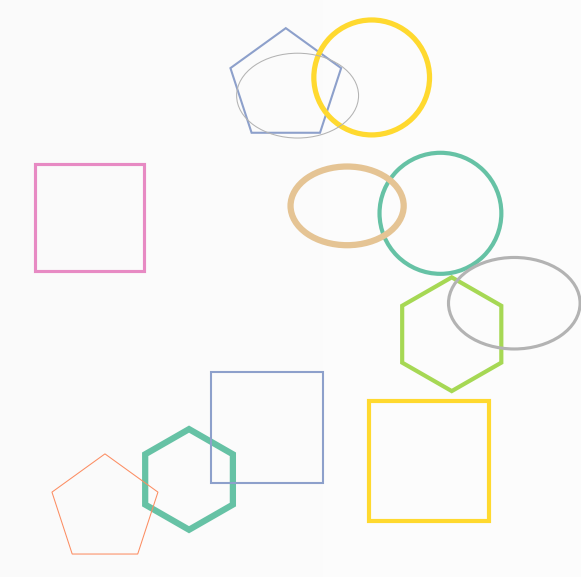[{"shape": "hexagon", "thickness": 3, "radius": 0.44, "center": [0.325, 0.169]}, {"shape": "circle", "thickness": 2, "radius": 0.52, "center": [0.758, 0.63]}, {"shape": "pentagon", "thickness": 0.5, "radius": 0.48, "center": [0.181, 0.117]}, {"shape": "pentagon", "thickness": 1, "radius": 0.5, "center": [0.492, 0.85]}, {"shape": "square", "thickness": 1, "radius": 0.48, "center": [0.46, 0.259]}, {"shape": "square", "thickness": 1.5, "radius": 0.47, "center": [0.154, 0.622]}, {"shape": "hexagon", "thickness": 2, "radius": 0.49, "center": [0.777, 0.42]}, {"shape": "square", "thickness": 2, "radius": 0.52, "center": [0.738, 0.201]}, {"shape": "circle", "thickness": 2.5, "radius": 0.5, "center": [0.639, 0.865]}, {"shape": "oval", "thickness": 3, "radius": 0.49, "center": [0.597, 0.643]}, {"shape": "oval", "thickness": 1.5, "radius": 0.57, "center": [0.885, 0.474]}, {"shape": "oval", "thickness": 0.5, "radius": 0.52, "center": [0.512, 0.834]}]